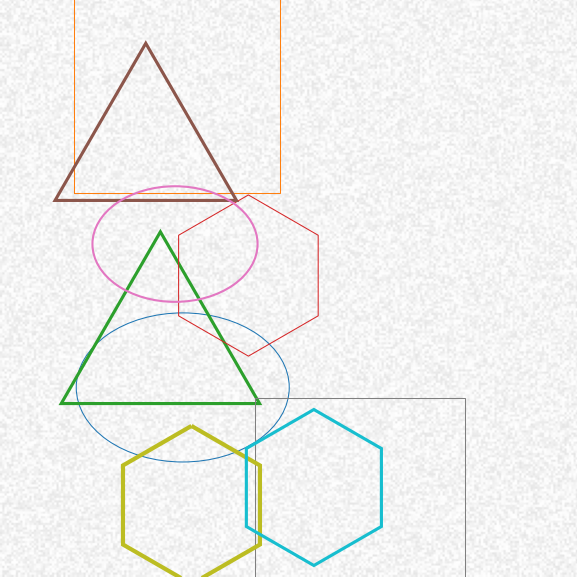[{"shape": "oval", "thickness": 0.5, "radius": 0.92, "center": [0.316, 0.328]}, {"shape": "square", "thickness": 0.5, "radius": 0.89, "center": [0.307, 0.844]}, {"shape": "triangle", "thickness": 1.5, "radius": 0.99, "center": [0.278, 0.399]}, {"shape": "hexagon", "thickness": 0.5, "radius": 0.7, "center": [0.43, 0.522]}, {"shape": "triangle", "thickness": 1.5, "radius": 0.91, "center": [0.252, 0.743]}, {"shape": "oval", "thickness": 1, "radius": 0.71, "center": [0.303, 0.577]}, {"shape": "square", "thickness": 0.5, "radius": 0.91, "center": [0.624, 0.127]}, {"shape": "hexagon", "thickness": 2, "radius": 0.68, "center": [0.332, 0.125]}, {"shape": "hexagon", "thickness": 1.5, "radius": 0.68, "center": [0.544, 0.155]}]